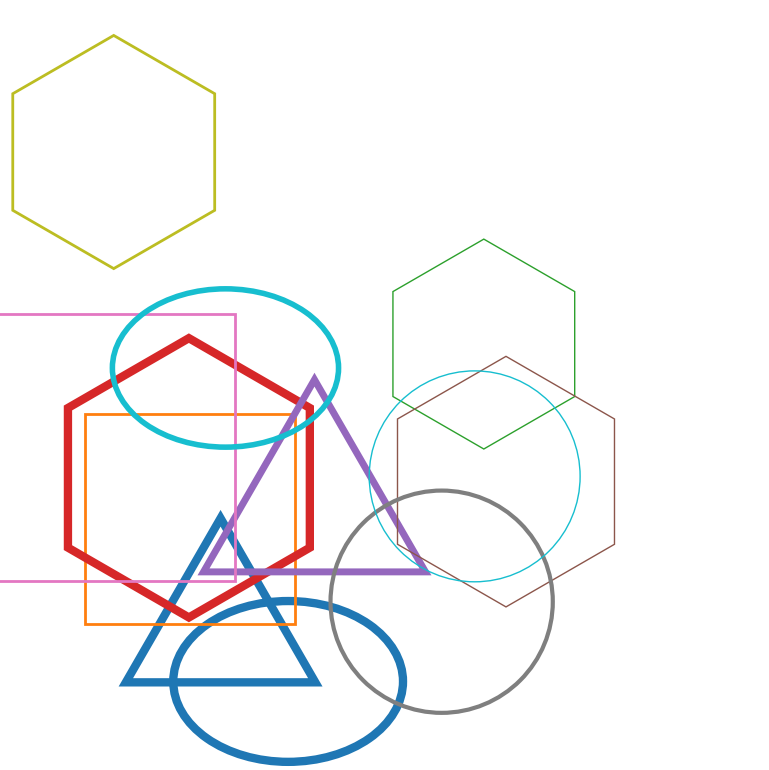[{"shape": "oval", "thickness": 3, "radius": 0.75, "center": [0.374, 0.115]}, {"shape": "triangle", "thickness": 3, "radius": 0.71, "center": [0.286, 0.185]}, {"shape": "square", "thickness": 1, "radius": 0.68, "center": [0.246, 0.326]}, {"shape": "hexagon", "thickness": 0.5, "radius": 0.68, "center": [0.628, 0.553]}, {"shape": "hexagon", "thickness": 3, "radius": 0.91, "center": [0.245, 0.379]}, {"shape": "triangle", "thickness": 2.5, "radius": 0.83, "center": [0.408, 0.341]}, {"shape": "hexagon", "thickness": 0.5, "radius": 0.81, "center": [0.657, 0.375]}, {"shape": "square", "thickness": 1, "radius": 0.87, "center": [0.131, 0.418]}, {"shape": "circle", "thickness": 1.5, "radius": 0.72, "center": [0.574, 0.219]}, {"shape": "hexagon", "thickness": 1, "radius": 0.76, "center": [0.148, 0.803]}, {"shape": "circle", "thickness": 0.5, "radius": 0.68, "center": [0.616, 0.381]}, {"shape": "oval", "thickness": 2, "radius": 0.73, "center": [0.293, 0.522]}]